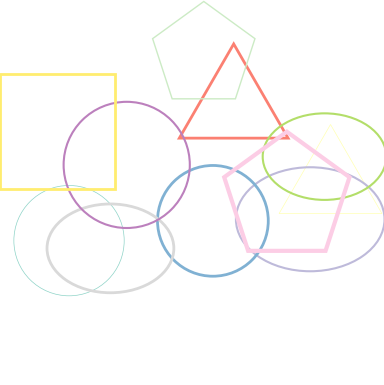[{"shape": "circle", "thickness": 0.5, "radius": 0.72, "center": [0.179, 0.375]}, {"shape": "triangle", "thickness": 0.5, "radius": 0.77, "center": [0.858, 0.522]}, {"shape": "oval", "thickness": 1.5, "radius": 0.96, "center": [0.806, 0.431]}, {"shape": "triangle", "thickness": 2, "radius": 0.82, "center": [0.607, 0.723]}, {"shape": "circle", "thickness": 2, "radius": 0.72, "center": [0.553, 0.426]}, {"shape": "oval", "thickness": 1.5, "radius": 0.8, "center": [0.843, 0.593]}, {"shape": "pentagon", "thickness": 3, "radius": 0.86, "center": [0.745, 0.487]}, {"shape": "oval", "thickness": 2, "radius": 0.82, "center": [0.287, 0.355]}, {"shape": "circle", "thickness": 1.5, "radius": 0.82, "center": [0.329, 0.572]}, {"shape": "pentagon", "thickness": 1, "radius": 0.7, "center": [0.529, 0.856]}, {"shape": "square", "thickness": 2, "radius": 0.74, "center": [0.149, 0.658]}]